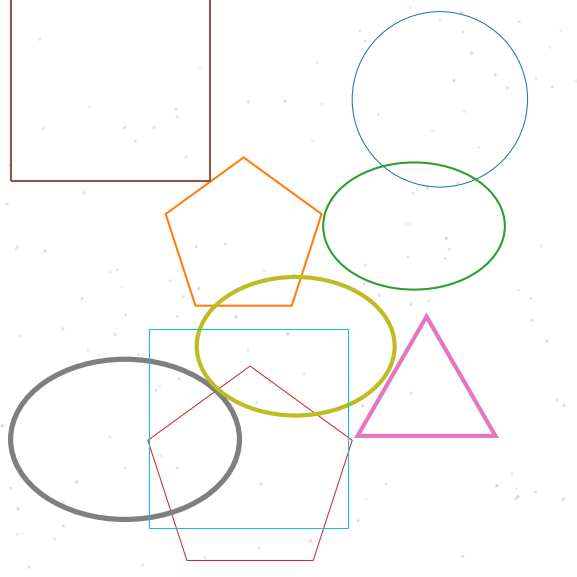[{"shape": "circle", "thickness": 0.5, "radius": 0.76, "center": [0.762, 0.827]}, {"shape": "pentagon", "thickness": 1, "radius": 0.71, "center": [0.422, 0.585]}, {"shape": "oval", "thickness": 1, "radius": 0.79, "center": [0.717, 0.608]}, {"shape": "pentagon", "thickness": 0.5, "radius": 0.93, "center": [0.433, 0.179]}, {"shape": "square", "thickness": 1, "radius": 0.86, "center": [0.192, 0.858]}, {"shape": "triangle", "thickness": 2, "radius": 0.69, "center": [0.739, 0.313]}, {"shape": "oval", "thickness": 2.5, "radius": 0.99, "center": [0.217, 0.238]}, {"shape": "oval", "thickness": 2, "radius": 0.86, "center": [0.512, 0.4]}, {"shape": "square", "thickness": 0.5, "radius": 0.87, "center": [0.43, 0.257]}]